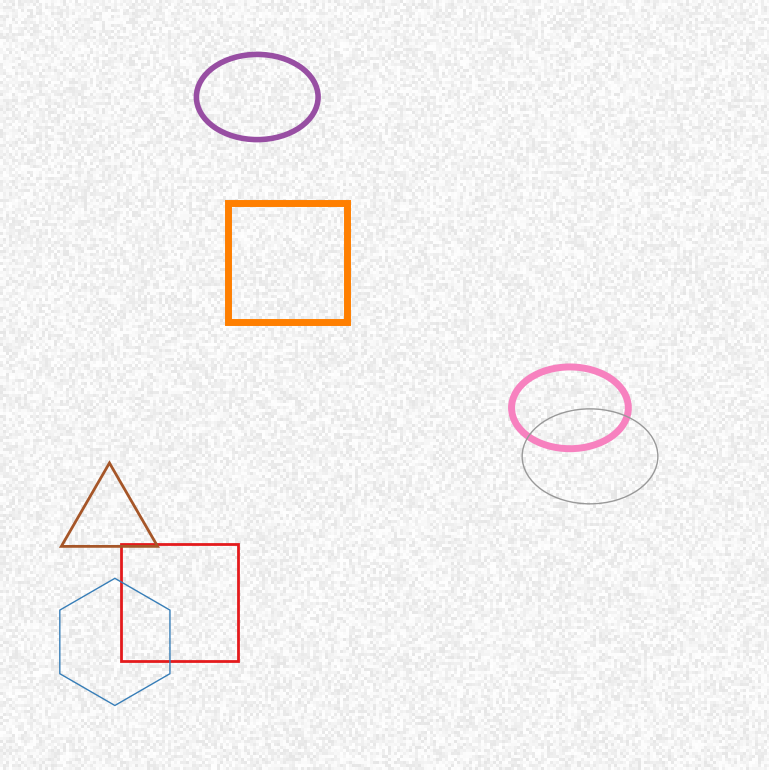[{"shape": "square", "thickness": 1, "radius": 0.38, "center": [0.233, 0.218]}, {"shape": "hexagon", "thickness": 0.5, "radius": 0.41, "center": [0.149, 0.166]}, {"shape": "oval", "thickness": 2, "radius": 0.4, "center": [0.334, 0.874]}, {"shape": "square", "thickness": 2.5, "radius": 0.39, "center": [0.374, 0.659]}, {"shape": "triangle", "thickness": 1, "radius": 0.36, "center": [0.142, 0.327]}, {"shape": "oval", "thickness": 2.5, "radius": 0.38, "center": [0.74, 0.47]}, {"shape": "oval", "thickness": 0.5, "radius": 0.44, "center": [0.766, 0.407]}]